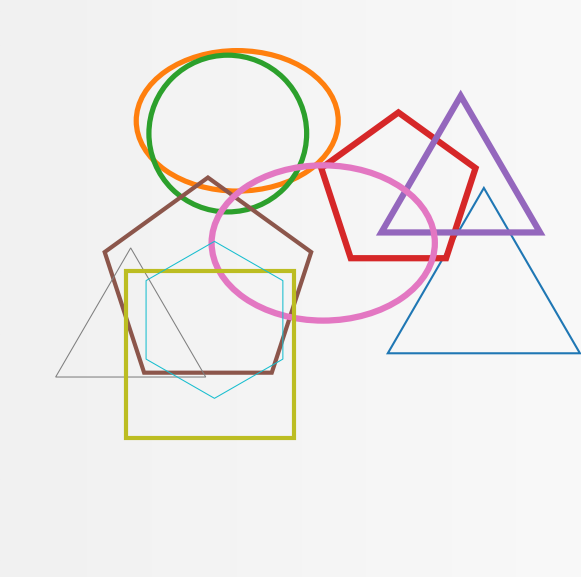[{"shape": "triangle", "thickness": 1, "radius": 0.95, "center": [0.832, 0.483]}, {"shape": "oval", "thickness": 2.5, "radius": 0.87, "center": [0.408, 0.79]}, {"shape": "circle", "thickness": 2.5, "radius": 0.68, "center": [0.392, 0.768]}, {"shape": "pentagon", "thickness": 3, "radius": 0.7, "center": [0.685, 0.665]}, {"shape": "triangle", "thickness": 3, "radius": 0.79, "center": [0.793, 0.675]}, {"shape": "pentagon", "thickness": 2, "radius": 0.93, "center": [0.358, 0.505]}, {"shape": "oval", "thickness": 3, "radius": 0.96, "center": [0.556, 0.578]}, {"shape": "triangle", "thickness": 0.5, "radius": 0.75, "center": [0.225, 0.421]}, {"shape": "square", "thickness": 2, "radius": 0.72, "center": [0.362, 0.385]}, {"shape": "hexagon", "thickness": 0.5, "radius": 0.68, "center": [0.369, 0.445]}]